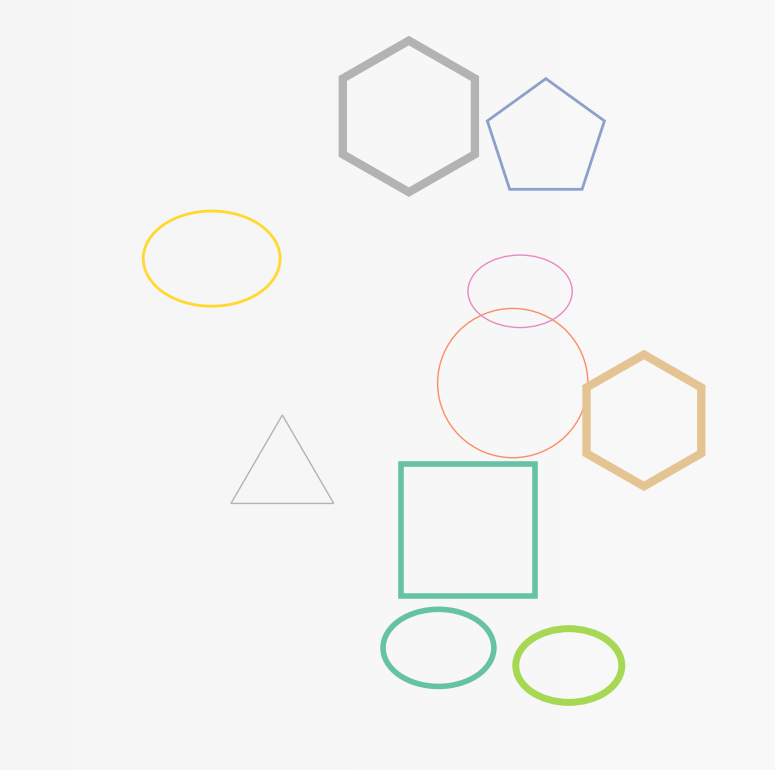[{"shape": "square", "thickness": 2, "radius": 0.43, "center": [0.604, 0.312]}, {"shape": "oval", "thickness": 2, "radius": 0.36, "center": [0.566, 0.159]}, {"shape": "circle", "thickness": 0.5, "radius": 0.48, "center": [0.662, 0.503]}, {"shape": "pentagon", "thickness": 1, "radius": 0.4, "center": [0.704, 0.818]}, {"shape": "oval", "thickness": 0.5, "radius": 0.34, "center": [0.671, 0.622]}, {"shape": "oval", "thickness": 2.5, "radius": 0.34, "center": [0.734, 0.136]}, {"shape": "oval", "thickness": 1, "radius": 0.44, "center": [0.273, 0.664]}, {"shape": "hexagon", "thickness": 3, "radius": 0.43, "center": [0.831, 0.454]}, {"shape": "triangle", "thickness": 0.5, "radius": 0.38, "center": [0.364, 0.384]}, {"shape": "hexagon", "thickness": 3, "radius": 0.49, "center": [0.528, 0.849]}]